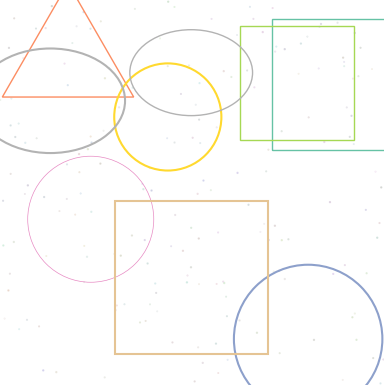[{"shape": "square", "thickness": 1, "radius": 0.85, "center": [0.876, 0.781]}, {"shape": "triangle", "thickness": 1, "radius": 0.98, "center": [0.177, 0.846]}, {"shape": "circle", "thickness": 1.5, "radius": 0.96, "center": [0.8, 0.12]}, {"shape": "circle", "thickness": 0.5, "radius": 0.82, "center": [0.236, 0.431]}, {"shape": "square", "thickness": 1, "radius": 0.74, "center": [0.771, 0.784]}, {"shape": "circle", "thickness": 1.5, "radius": 0.7, "center": [0.436, 0.696]}, {"shape": "square", "thickness": 1.5, "radius": 1.0, "center": [0.498, 0.279]}, {"shape": "oval", "thickness": 1, "radius": 0.8, "center": [0.497, 0.811]}, {"shape": "oval", "thickness": 1.5, "radius": 0.97, "center": [0.131, 0.738]}]